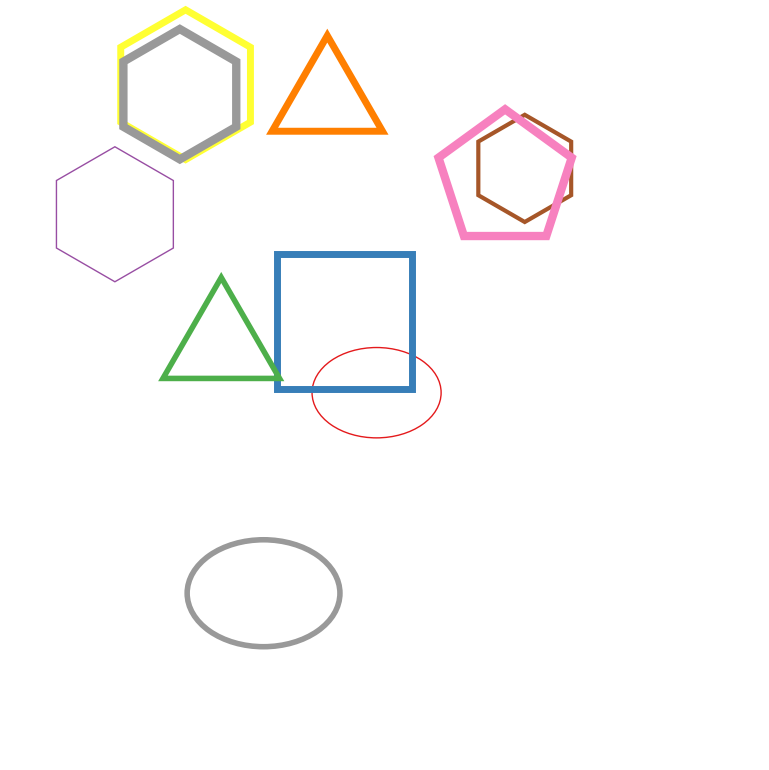[{"shape": "oval", "thickness": 0.5, "radius": 0.42, "center": [0.489, 0.49]}, {"shape": "square", "thickness": 2.5, "radius": 0.44, "center": [0.448, 0.582]}, {"shape": "triangle", "thickness": 2, "radius": 0.44, "center": [0.287, 0.552]}, {"shape": "hexagon", "thickness": 0.5, "radius": 0.44, "center": [0.149, 0.722]}, {"shape": "triangle", "thickness": 2.5, "radius": 0.41, "center": [0.425, 0.871]}, {"shape": "hexagon", "thickness": 2.5, "radius": 0.49, "center": [0.241, 0.89]}, {"shape": "hexagon", "thickness": 1.5, "radius": 0.35, "center": [0.681, 0.781]}, {"shape": "pentagon", "thickness": 3, "radius": 0.45, "center": [0.656, 0.767]}, {"shape": "oval", "thickness": 2, "radius": 0.5, "center": [0.342, 0.23]}, {"shape": "hexagon", "thickness": 3, "radius": 0.42, "center": [0.234, 0.878]}]